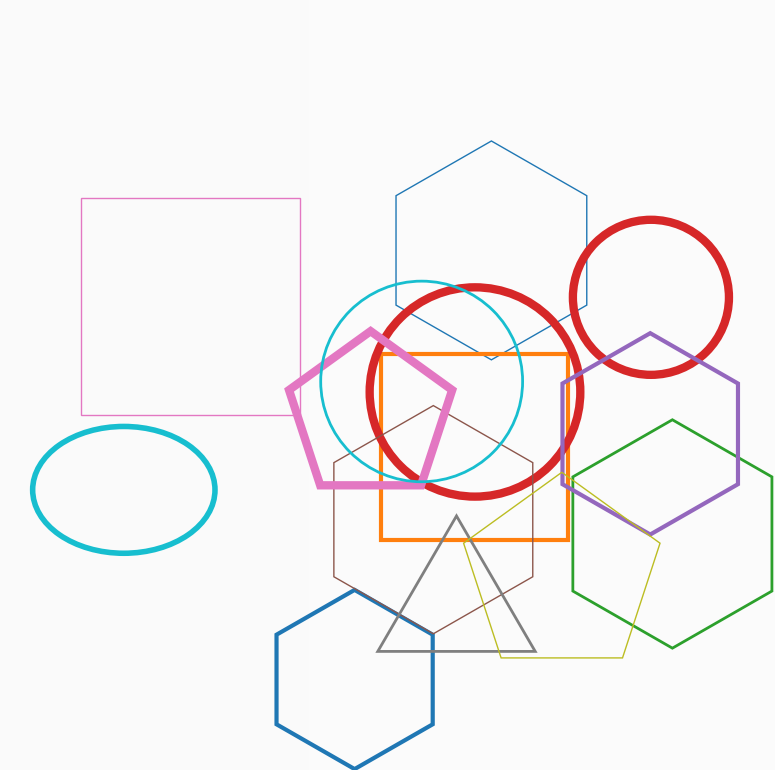[{"shape": "hexagon", "thickness": 0.5, "radius": 0.71, "center": [0.634, 0.675]}, {"shape": "hexagon", "thickness": 1.5, "radius": 0.58, "center": [0.458, 0.118]}, {"shape": "square", "thickness": 1.5, "radius": 0.6, "center": [0.612, 0.42]}, {"shape": "hexagon", "thickness": 1, "radius": 0.74, "center": [0.868, 0.307]}, {"shape": "circle", "thickness": 3, "radius": 0.68, "center": [0.613, 0.491]}, {"shape": "circle", "thickness": 3, "radius": 0.5, "center": [0.84, 0.614]}, {"shape": "hexagon", "thickness": 1.5, "radius": 0.65, "center": [0.839, 0.437]}, {"shape": "hexagon", "thickness": 0.5, "radius": 0.74, "center": [0.559, 0.325]}, {"shape": "square", "thickness": 0.5, "radius": 0.71, "center": [0.246, 0.602]}, {"shape": "pentagon", "thickness": 3, "radius": 0.55, "center": [0.478, 0.459]}, {"shape": "triangle", "thickness": 1, "radius": 0.59, "center": [0.589, 0.213]}, {"shape": "pentagon", "thickness": 0.5, "radius": 0.67, "center": [0.725, 0.253]}, {"shape": "circle", "thickness": 1, "radius": 0.65, "center": [0.544, 0.505]}, {"shape": "oval", "thickness": 2, "radius": 0.59, "center": [0.16, 0.364]}]